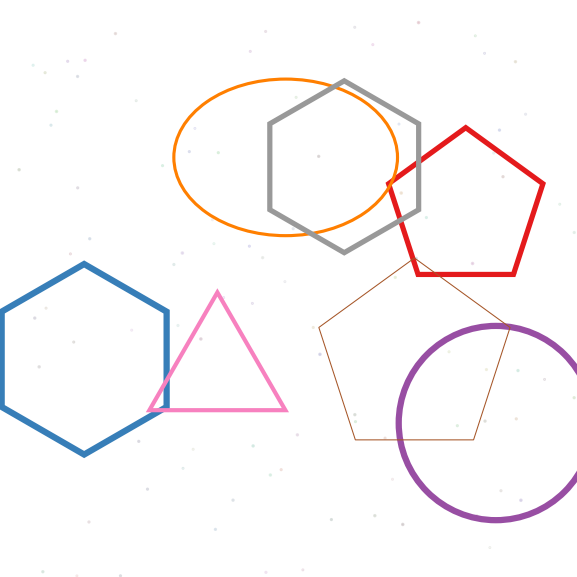[{"shape": "pentagon", "thickness": 2.5, "radius": 0.7, "center": [0.807, 0.638]}, {"shape": "hexagon", "thickness": 3, "radius": 0.82, "center": [0.146, 0.377]}, {"shape": "circle", "thickness": 3, "radius": 0.84, "center": [0.859, 0.267]}, {"shape": "oval", "thickness": 1.5, "radius": 0.97, "center": [0.495, 0.727]}, {"shape": "pentagon", "thickness": 0.5, "radius": 0.87, "center": [0.718, 0.378]}, {"shape": "triangle", "thickness": 2, "radius": 0.68, "center": [0.376, 0.357]}, {"shape": "hexagon", "thickness": 2.5, "radius": 0.74, "center": [0.596, 0.71]}]